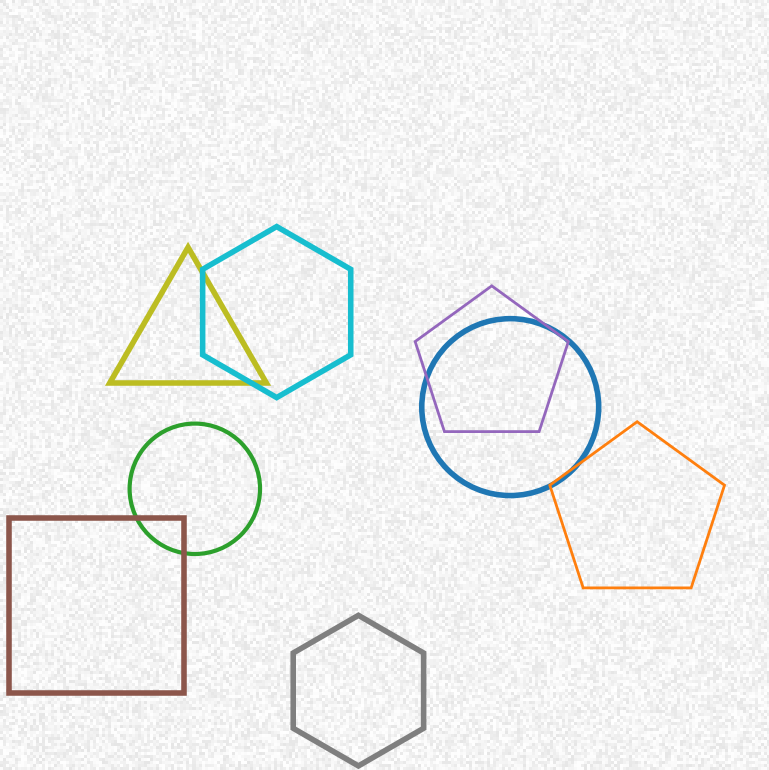[{"shape": "circle", "thickness": 2, "radius": 0.57, "center": [0.663, 0.471]}, {"shape": "pentagon", "thickness": 1, "radius": 0.6, "center": [0.827, 0.333]}, {"shape": "circle", "thickness": 1.5, "radius": 0.42, "center": [0.253, 0.365]}, {"shape": "pentagon", "thickness": 1, "radius": 0.52, "center": [0.639, 0.524]}, {"shape": "square", "thickness": 2, "radius": 0.57, "center": [0.125, 0.214]}, {"shape": "hexagon", "thickness": 2, "radius": 0.49, "center": [0.465, 0.103]}, {"shape": "triangle", "thickness": 2, "radius": 0.59, "center": [0.244, 0.561]}, {"shape": "hexagon", "thickness": 2, "radius": 0.56, "center": [0.359, 0.595]}]